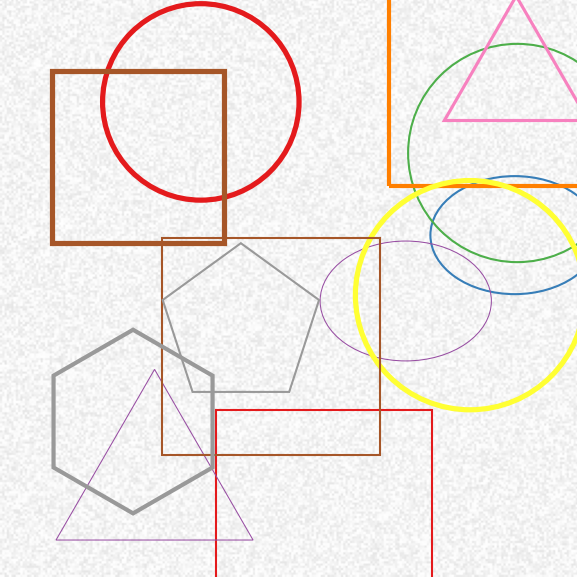[{"shape": "circle", "thickness": 2.5, "radius": 0.85, "center": [0.348, 0.823]}, {"shape": "square", "thickness": 1, "radius": 0.94, "center": [0.561, 0.103]}, {"shape": "oval", "thickness": 1, "radius": 0.73, "center": [0.891, 0.592]}, {"shape": "circle", "thickness": 1, "radius": 0.94, "center": [0.896, 0.734]}, {"shape": "oval", "thickness": 0.5, "radius": 0.74, "center": [0.703, 0.478]}, {"shape": "triangle", "thickness": 0.5, "radius": 0.98, "center": [0.268, 0.163]}, {"shape": "square", "thickness": 2, "radius": 0.96, "center": [0.865, 0.869]}, {"shape": "circle", "thickness": 2.5, "radius": 0.99, "center": [0.814, 0.488]}, {"shape": "square", "thickness": 2.5, "radius": 0.75, "center": [0.239, 0.728]}, {"shape": "square", "thickness": 1, "radius": 0.94, "center": [0.469, 0.399]}, {"shape": "triangle", "thickness": 1.5, "radius": 0.72, "center": [0.894, 0.862]}, {"shape": "hexagon", "thickness": 2, "radius": 0.79, "center": [0.23, 0.269]}, {"shape": "pentagon", "thickness": 1, "radius": 0.71, "center": [0.417, 0.436]}]